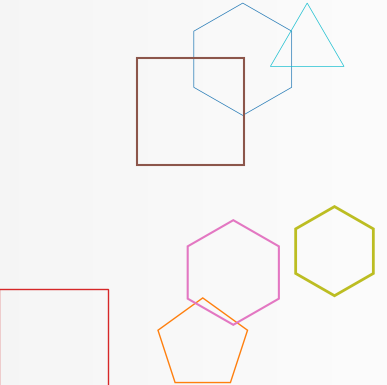[{"shape": "hexagon", "thickness": 0.5, "radius": 0.73, "center": [0.626, 0.846]}, {"shape": "pentagon", "thickness": 1, "radius": 0.61, "center": [0.523, 0.105]}, {"shape": "square", "thickness": 1, "radius": 0.7, "center": [0.138, 0.108]}, {"shape": "square", "thickness": 1.5, "radius": 0.7, "center": [0.492, 0.71]}, {"shape": "hexagon", "thickness": 1.5, "radius": 0.68, "center": [0.602, 0.292]}, {"shape": "hexagon", "thickness": 2, "radius": 0.58, "center": [0.863, 0.348]}, {"shape": "triangle", "thickness": 0.5, "radius": 0.55, "center": [0.793, 0.882]}]